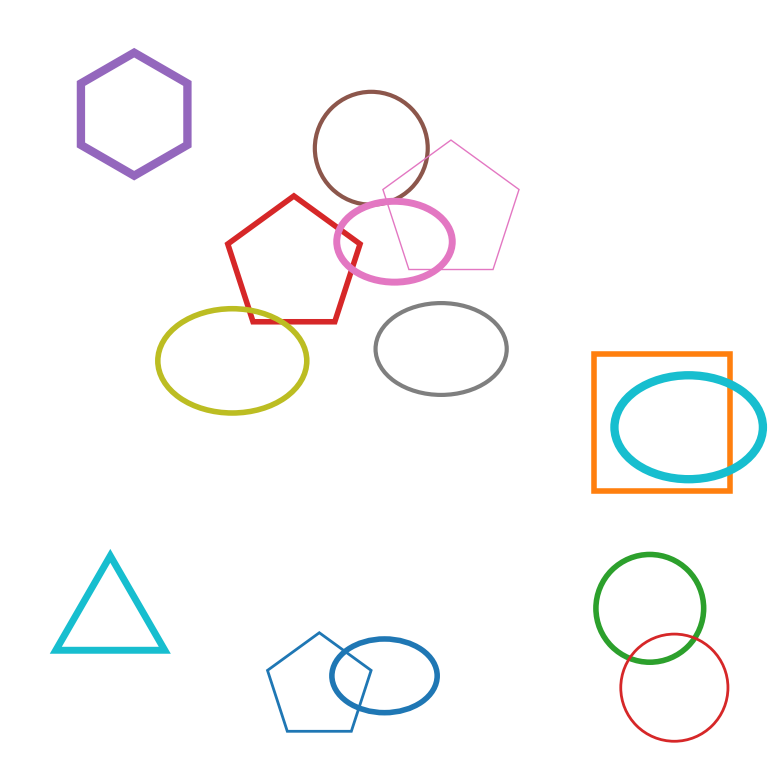[{"shape": "oval", "thickness": 2, "radius": 0.34, "center": [0.499, 0.122]}, {"shape": "pentagon", "thickness": 1, "radius": 0.35, "center": [0.415, 0.108]}, {"shape": "square", "thickness": 2, "radius": 0.44, "center": [0.86, 0.451]}, {"shape": "circle", "thickness": 2, "radius": 0.35, "center": [0.844, 0.21]}, {"shape": "circle", "thickness": 1, "radius": 0.35, "center": [0.876, 0.107]}, {"shape": "pentagon", "thickness": 2, "radius": 0.45, "center": [0.382, 0.655]}, {"shape": "hexagon", "thickness": 3, "radius": 0.4, "center": [0.174, 0.852]}, {"shape": "circle", "thickness": 1.5, "radius": 0.37, "center": [0.482, 0.807]}, {"shape": "oval", "thickness": 2.5, "radius": 0.38, "center": [0.512, 0.686]}, {"shape": "pentagon", "thickness": 0.5, "radius": 0.46, "center": [0.586, 0.725]}, {"shape": "oval", "thickness": 1.5, "radius": 0.43, "center": [0.573, 0.547]}, {"shape": "oval", "thickness": 2, "radius": 0.48, "center": [0.302, 0.531]}, {"shape": "triangle", "thickness": 2.5, "radius": 0.41, "center": [0.143, 0.196]}, {"shape": "oval", "thickness": 3, "radius": 0.48, "center": [0.894, 0.445]}]